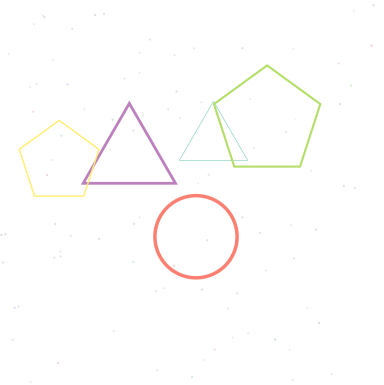[{"shape": "triangle", "thickness": 0.5, "radius": 0.51, "center": [0.555, 0.635]}, {"shape": "circle", "thickness": 2.5, "radius": 0.53, "center": [0.509, 0.385]}, {"shape": "pentagon", "thickness": 1.5, "radius": 0.73, "center": [0.694, 0.685]}, {"shape": "triangle", "thickness": 2, "radius": 0.69, "center": [0.336, 0.593]}, {"shape": "pentagon", "thickness": 1, "radius": 0.54, "center": [0.154, 0.578]}]